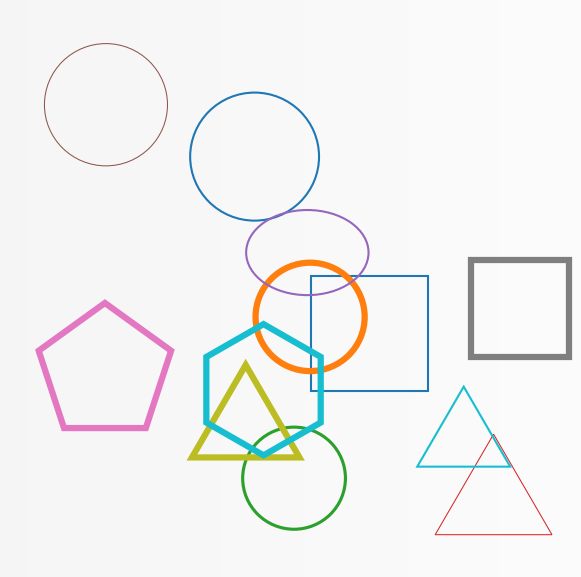[{"shape": "square", "thickness": 1, "radius": 0.5, "center": [0.636, 0.422]}, {"shape": "circle", "thickness": 1, "radius": 0.55, "center": [0.438, 0.728]}, {"shape": "circle", "thickness": 3, "radius": 0.47, "center": [0.534, 0.45]}, {"shape": "circle", "thickness": 1.5, "radius": 0.44, "center": [0.506, 0.171]}, {"shape": "triangle", "thickness": 0.5, "radius": 0.58, "center": [0.849, 0.131]}, {"shape": "oval", "thickness": 1, "radius": 0.53, "center": [0.529, 0.562]}, {"shape": "circle", "thickness": 0.5, "radius": 0.53, "center": [0.182, 0.818]}, {"shape": "pentagon", "thickness": 3, "radius": 0.6, "center": [0.18, 0.355]}, {"shape": "square", "thickness": 3, "radius": 0.42, "center": [0.895, 0.465]}, {"shape": "triangle", "thickness": 3, "radius": 0.53, "center": [0.423, 0.26]}, {"shape": "triangle", "thickness": 1, "radius": 0.46, "center": [0.798, 0.237]}, {"shape": "hexagon", "thickness": 3, "radius": 0.57, "center": [0.453, 0.324]}]